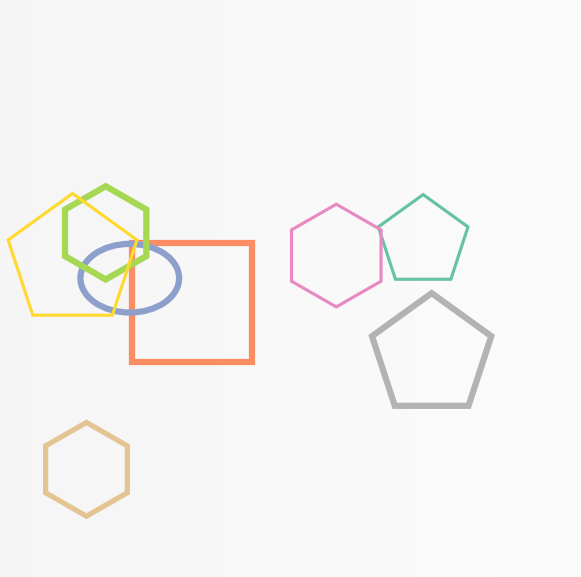[{"shape": "pentagon", "thickness": 1.5, "radius": 0.41, "center": [0.728, 0.581]}, {"shape": "square", "thickness": 3, "radius": 0.52, "center": [0.331, 0.476]}, {"shape": "oval", "thickness": 3, "radius": 0.42, "center": [0.223, 0.517]}, {"shape": "hexagon", "thickness": 1.5, "radius": 0.44, "center": [0.579, 0.557]}, {"shape": "hexagon", "thickness": 3, "radius": 0.4, "center": [0.182, 0.596]}, {"shape": "pentagon", "thickness": 1.5, "radius": 0.58, "center": [0.125, 0.548]}, {"shape": "hexagon", "thickness": 2.5, "radius": 0.41, "center": [0.149, 0.186]}, {"shape": "pentagon", "thickness": 3, "radius": 0.54, "center": [0.743, 0.384]}]